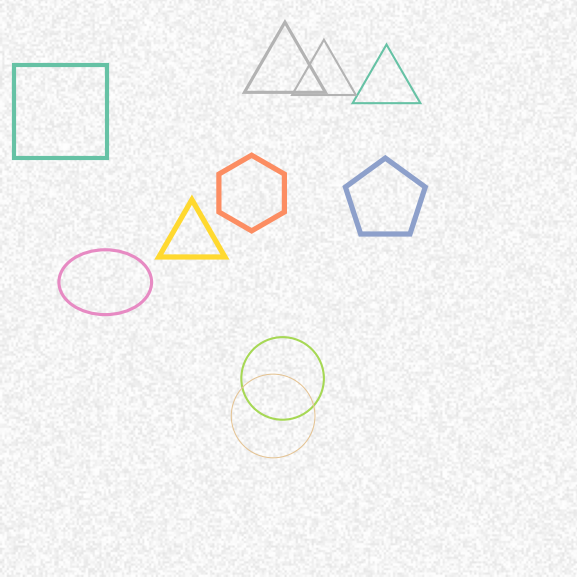[{"shape": "triangle", "thickness": 1, "radius": 0.34, "center": [0.669, 0.854]}, {"shape": "square", "thickness": 2, "radius": 0.4, "center": [0.105, 0.806]}, {"shape": "hexagon", "thickness": 2.5, "radius": 0.33, "center": [0.436, 0.665]}, {"shape": "pentagon", "thickness": 2.5, "radius": 0.36, "center": [0.667, 0.653]}, {"shape": "oval", "thickness": 1.5, "radius": 0.4, "center": [0.182, 0.51]}, {"shape": "circle", "thickness": 1, "radius": 0.36, "center": [0.489, 0.344]}, {"shape": "triangle", "thickness": 2.5, "radius": 0.33, "center": [0.332, 0.587]}, {"shape": "circle", "thickness": 0.5, "radius": 0.36, "center": [0.473, 0.279]}, {"shape": "triangle", "thickness": 1.5, "radius": 0.4, "center": [0.493, 0.88]}, {"shape": "triangle", "thickness": 1, "radius": 0.32, "center": [0.561, 0.867]}]